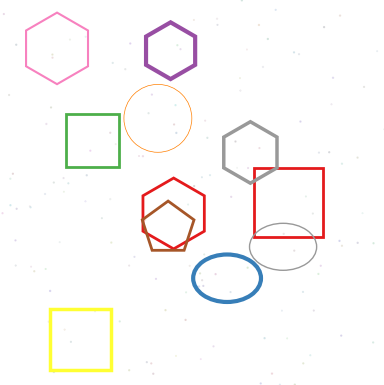[{"shape": "hexagon", "thickness": 2, "radius": 0.46, "center": [0.451, 0.445]}, {"shape": "square", "thickness": 2, "radius": 0.45, "center": [0.75, 0.474]}, {"shape": "oval", "thickness": 3, "radius": 0.44, "center": [0.59, 0.277]}, {"shape": "square", "thickness": 2, "radius": 0.34, "center": [0.241, 0.636]}, {"shape": "hexagon", "thickness": 3, "radius": 0.37, "center": [0.443, 0.868]}, {"shape": "circle", "thickness": 0.5, "radius": 0.44, "center": [0.41, 0.693]}, {"shape": "square", "thickness": 2.5, "radius": 0.39, "center": [0.209, 0.119]}, {"shape": "pentagon", "thickness": 2, "radius": 0.35, "center": [0.437, 0.407]}, {"shape": "hexagon", "thickness": 1.5, "radius": 0.46, "center": [0.148, 0.874]}, {"shape": "hexagon", "thickness": 2.5, "radius": 0.4, "center": [0.65, 0.604]}, {"shape": "oval", "thickness": 1, "radius": 0.44, "center": [0.735, 0.359]}]